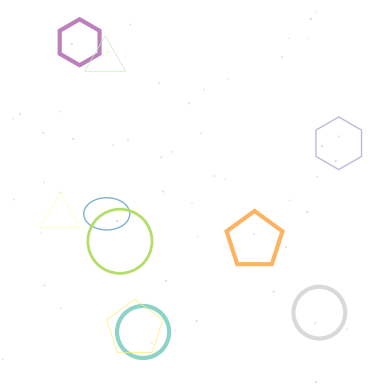[{"shape": "circle", "thickness": 3, "radius": 0.34, "center": [0.372, 0.138]}, {"shape": "triangle", "thickness": 0.5, "radius": 0.3, "center": [0.156, 0.44]}, {"shape": "hexagon", "thickness": 1, "radius": 0.34, "center": [0.88, 0.628]}, {"shape": "oval", "thickness": 1, "radius": 0.3, "center": [0.277, 0.445]}, {"shape": "pentagon", "thickness": 3, "radius": 0.38, "center": [0.661, 0.376]}, {"shape": "circle", "thickness": 2, "radius": 0.42, "center": [0.312, 0.373]}, {"shape": "circle", "thickness": 3, "radius": 0.34, "center": [0.829, 0.188]}, {"shape": "hexagon", "thickness": 3, "radius": 0.3, "center": [0.207, 0.89]}, {"shape": "triangle", "thickness": 0.5, "radius": 0.31, "center": [0.273, 0.846]}, {"shape": "pentagon", "thickness": 0.5, "radius": 0.38, "center": [0.35, 0.146]}]